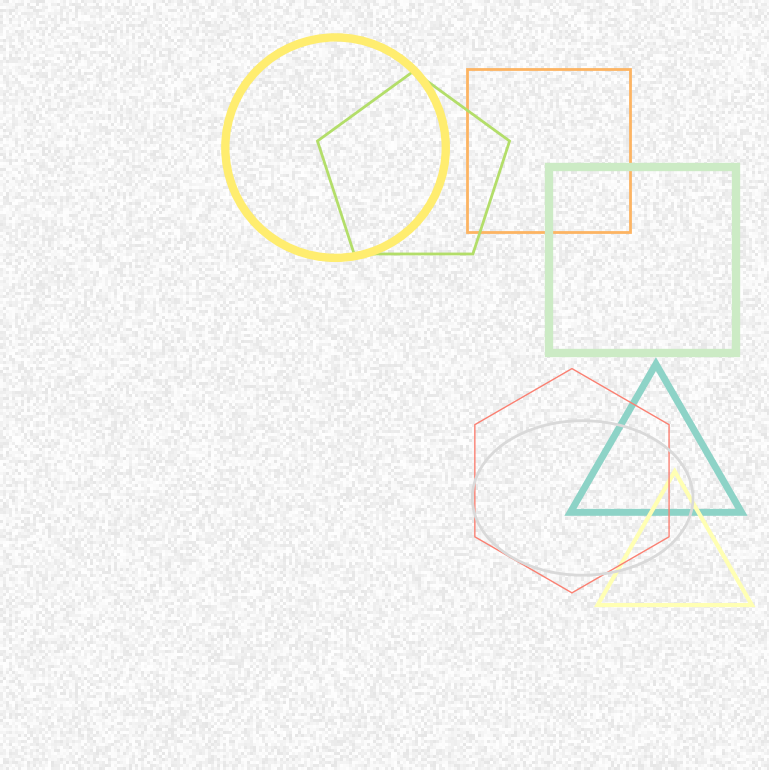[{"shape": "triangle", "thickness": 2.5, "radius": 0.64, "center": [0.852, 0.399]}, {"shape": "triangle", "thickness": 1.5, "radius": 0.58, "center": [0.876, 0.272]}, {"shape": "hexagon", "thickness": 0.5, "radius": 0.73, "center": [0.743, 0.376]}, {"shape": "square", "thickness": 1, "radius": 0.53, "center": [0.712, 0.804]}, {"shape": "pentagon", "thickness": 1, "radius": 0.66, "center": [0.537, 0.776]}, {"shape": "oval", "thickness": 1, "radius": 0.72, "center": [0.757, 0.353]}, {"shape": "square", "thickness": 3, "radius": 0.61, "center": [0.834, 0.662]}, {"shape": "circle", "thickness": 3, "radius": 0.72, "center": [0.436, 0.808]}]